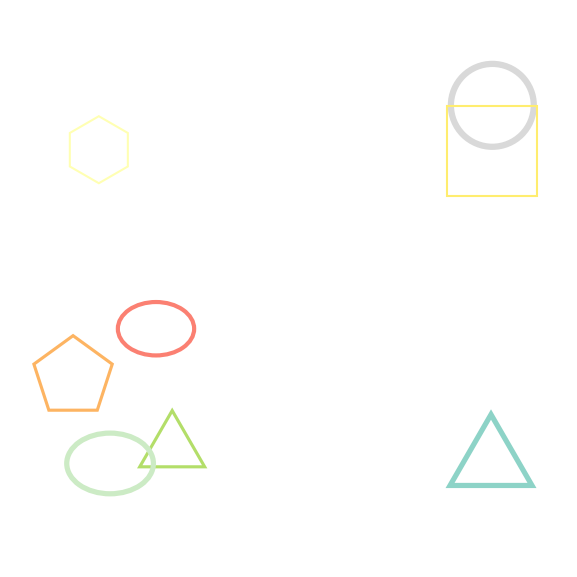[{"shape": "triangle", "thickness": 2.5, "radius": 0.41, "center": [0.85, 0.199]}, {"shape": "hexagon", "thickness": 1, "radius": 0.29, "center": [0.171, 0.74]}, {"shape": "oval", "thickness": 2, "radius": 0.33, "center": [0.27, 0.43]}, {"shape": "pentagon", "thickness": 1.5, "radius": 0.36, "center": [0.127, 0.347]}, {"shape": "triangle", "thickness": 1.5, "radius": 0.32, "center": [0.298, 0.223]}, {"shape": "circle", "thickness": 3, "radius": 0.36, "center": [0.853, 0.817]}, {"shape": "oval", "thickness": 2.5, "radius": 0.38, "center": [0.191, 0.197]}, {"shape": "square", "thickness": 1, "radius": 0.39, "center": [0.852, 0.738]}]